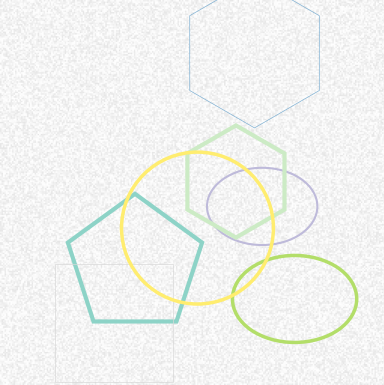[{"shape": "pentagon", "thickness": 3, "radius": 0.92, "center": [0.351, 0.313]}, {"shape": "oval", "thickness": 1.5, "radius": 0.72, "center": [0.681, 0.464]}, {"shape": "hexagon", "thickness": 0.5, "radius": 0.97, "center": [0.661, 0.862]}, {"shape": "oval", "thickness": 2.5, "radius": 0.81, "center": [0.765, 0.224]}, {"shape": "square", "thickness": 0.5, "radius": 0.77, "center": [0.296, 0.16]}, {"shape": "hexagon", "thickness": 3, "radius": 0.73, "center": [0.613, 0.529]}, {"shape": "circle", "thickness": 2.5, "radius": 0.99, "center": [0.513, 0.408]}]